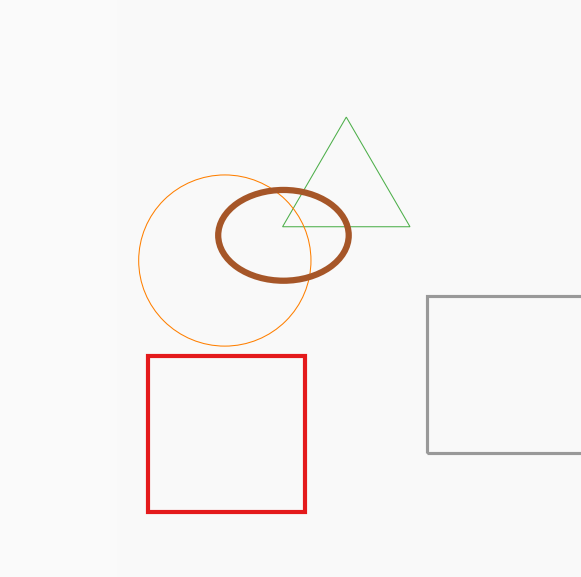[{"shape": "square", "thickness": 2, "radius": 0.68, "center": [0.39, 0.248]}, {"shape": "triangle", "thickness": 0.5, "radius": 0.63, "center": [0.596, 0.67]}, {"shape": "circle", "thickness": 0.5, "radius": 0.74, "center": [0.387, 0.548]}, {"shape": "oval", "thickness": 3, "radius": 0.56, "center": [0.488, 0.592]}, {"shape": "square", "thickness": 1.5, "radius": 0.68, "center": [0.87, 0.351]}]